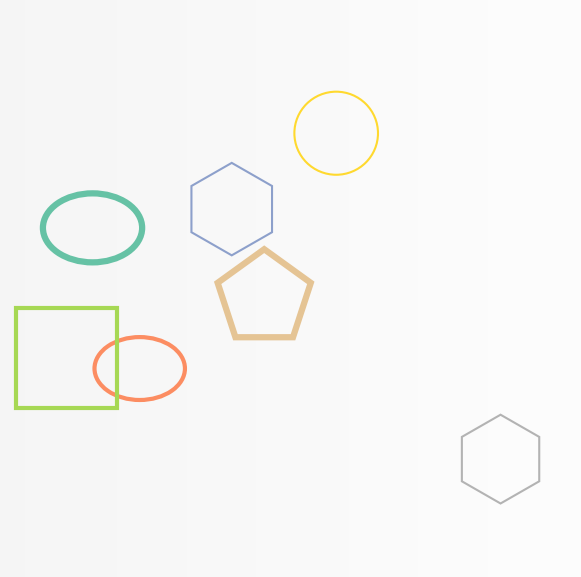[{"shape": "oval", "thickness": 3, "radius": 0.43, "center": [0.159, 0.605]}, {"shape": "oval", "thickness": 2, "radius": 0.39, "center": [0.24, 0.361]}, {"shape": "hexagon", "thickness": 1, "radius": 0.4, "center": [0.399, 0.637]}, {"shape": "square", "thickness": 2, "radius": 0.43, "center": [0.115, 0.379]}, {"shape": "circle", "thickness": 1, "radius": 0.36, "center": [0.578, 0.768]}, {"shape": "pentagon", "thickness": 3, "radius": 0.42, "center": [0.455, 0.483]}, {"shape": "hexagon", "thickness": 1, "radius": 0.38, "center": [0.861, 0.204]}]